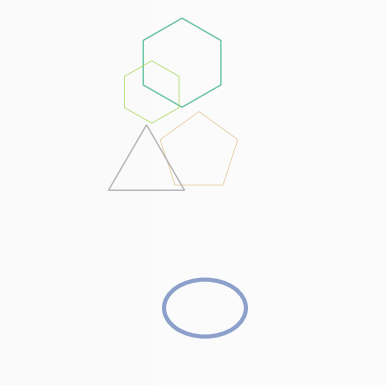[{"shape": "hexagon", "thickness": 1, "radius": 0.58, "center": [0.47, 0.837]}, {"shape": "oval", "thickness": 3, "radius": 0.53, "center": [0.529, 0.2]}, {"shape": "hexagon", "thickness": 0.5, "radius": 0.41, "center": [0.392, 0.761]}, {"shape": "pentagon", "thickness": 0.5, "radius": 0.53, "center": [0.513, 0.605]}, {"shape": "triangle", "thickness": 1, "radius": 0.57, "center": [0.378, 0.562]}]